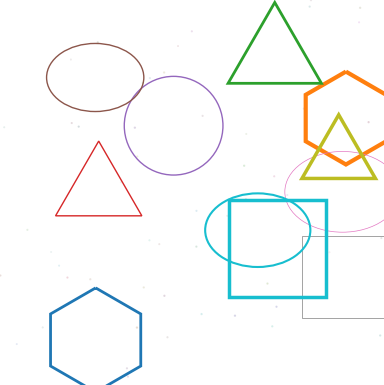[{"shape": "hexagon", "thickness": 2, "radius": 0.68, "center": [0.248, 0.117]}, {"shape": "hexagon", "thickness": 3, "radius": 0.6, "center": [0.899, 0.693]}, {"shape": "triangle", "thickness": 2, "radius": 0.7, "center": [0.714, 0.854]}, {"shape": "triangle", "thickness": 1, "radius": 0.65, "center": [0.256, 0.504]}, {"shape": "circle", "thickness": 1, "radius": 0.64, "center": [0.451, 0.674]}, {"shape": "oval", "thickness": 1, "radius": 0.63, "center": [0.247, 0.799]}, {"shape": "oval", "thickness": 0.5, "radius": 0.75, "center": [0.89, 0.502]}, {"shape": "square", "thickness": 0.5, "radius": 0.53, "center": [0.89, 0.28]}, {"shape": "triangle", "thickness": 2.5, "radius": 0.55, "center": [0.88, 0.592]}, {"shape": "square", "thickness": 2.5, "radius": 0.63, "center": [0.721, 0.354]}, {"shape": "oval", "thickness": 1.5, "radius": 0.68, "center": [0.67, 0.402]}]